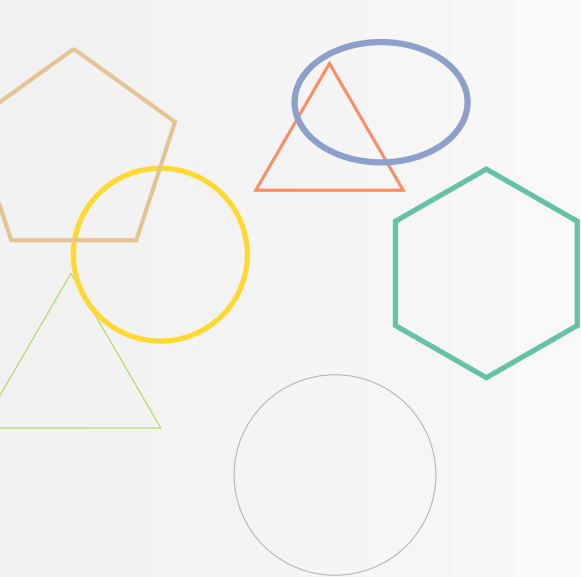[{"shape": "hexagon", "thickness": 2.5, "radius": 0.9, "center": [0.837, 0.526]}, {"shape": "triangle", "thickness": 1.5, "radius": 0.73, "center": [0.567, 0.743]}, {"shape": "oval", "thickness": 3, "radius": 0.74, "center": [0.656, 0.822]}, {"shape": "triangle", "thickness": 0.5, "radius": 0.89, "center": [0.122, 0.347]}, {"shape": "circle", "thickness": 2.5, "radius": 0.75, "center": [0.276, 0.558]}, {"shape": "pentagon", "thickness": 2, "radius": 0.92, "center": [0.127, 0.731]}, {"shape": "circle", "thickness": 0.5, "radius": 0.87, "center": [0.576, 0.177]}]